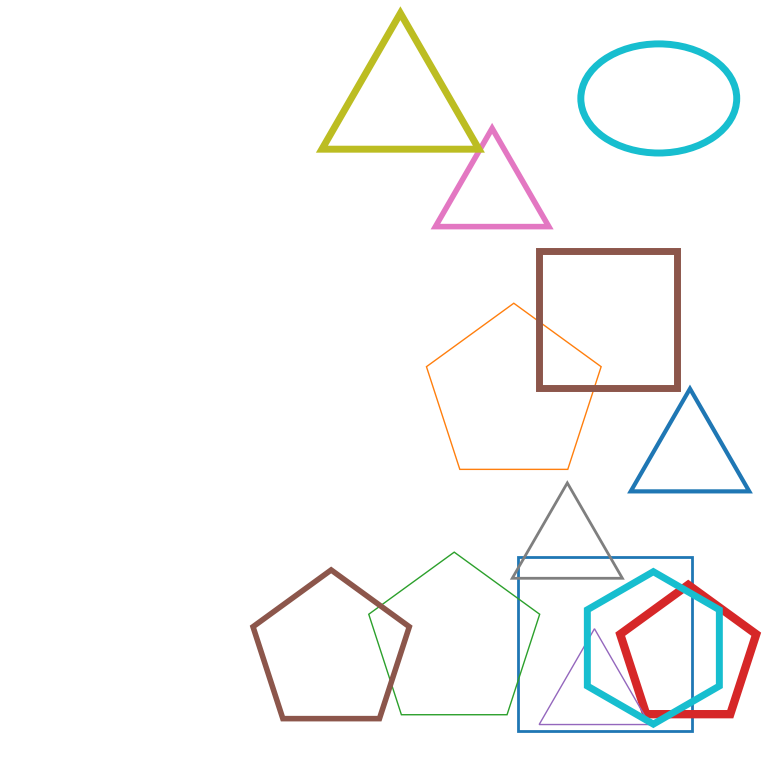[{"shape": "square", "thickness": 1, "radius": 0.57, "center": [0.786, 0.164]}, {"shape": "triangle", "thickness": 1.5, "radius": 0.44, "center": [0.896, 0.406]}, {"shape": "pentagon", "thickness": 0.5, "radius": 0.6, "center": [0.667, 0.487]}, {"shape": "pentagon", "thickness": 0.5, "radius": 0.58, "center": [0.59, 0.166]}, {"shape": "pentagon", "thickness": 3, "radius": 0.46, "center": [0.894, 0.148]}, {"shape": "triangle", "thickness": 0.5, "radius": 0.41, "center": [0.772, 0.101]}, {"shape": "pentagon", "thickness": 2, "radius": 0.53, "center": [0.43, 0.153]}, {"shape": "square", "thickness": 2.5, "radius": 0.45, "center": [0.789, 0.585]}, {"shape": "triangle", "thickness": 2, "radius": 0.43, "center": [0.639, 0.748]}, {"shape": "triangle", "thickness": 1, "radius": 0.41, "center": [0.737, 0.29]}, {"shape": "triangle", "thickness": 2.5, "radius": 0.59, "center": [0.52, 0.865]}, {"shape": "oval", "thickness": 2.5, "radius": 0.51, "center": [0.856, 0.872]}, {"shape": "hexagon", "thickness": 2.5, "radius": 0.49, "center": [0.849, 0.159]}]